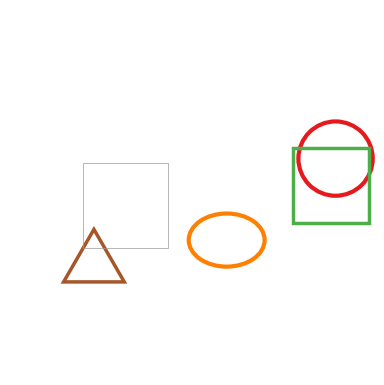[{"shape": "circle", "thickness": 3, "radius": 0.48, "center": [0.872, 0.588]}, {"shape": "square", "thickness": 2.5, "radius": 0.49, "center": [0.859, 0.518]}, {"shape": "oval", "thickness": 3, "radius": 0.49, "center": [0.589, 0.376]}, {"shape": "triangle", "thickness": 2.5, "radius": 0.45, "center": [0.244, 0.313]}, {"shape": "square", "thickness": 0.5, "radius": 0.55, "center": [0.325, 0.465]}]